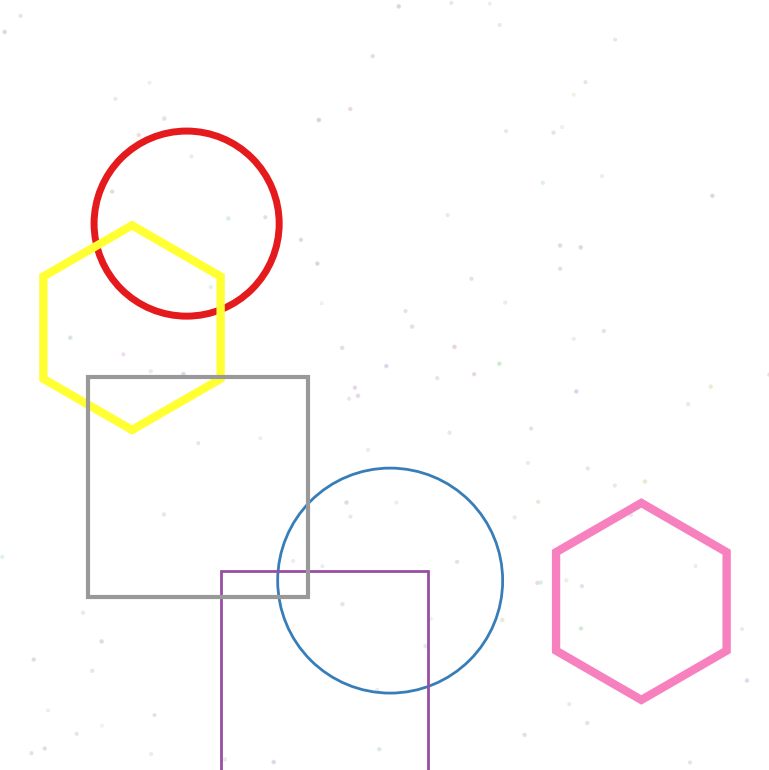[{"shape": "circle", "thickness": 2.5, "radius": 0.6, "center": [0.242, 0.71]}, {"shape": "circle", "thickness": 1, "radius": 0.73, "center": [0.507, 0.246]}, {"shape": "square", "thickness": 1, "radius": 0.67, "center": [0.421, 0.124]}, {"shape": "hexagon", "thickness": 3, "radius": 0.66, "center": [0.171, 0.574]}, {"shape": "hexagon", "thickness": 3, "radius": 0.64, "center": [0.833, 0.219]}, {"shape": "square", "thickness": 1.5, "radius": 0.71, "center": [0.258, 0.367]}]